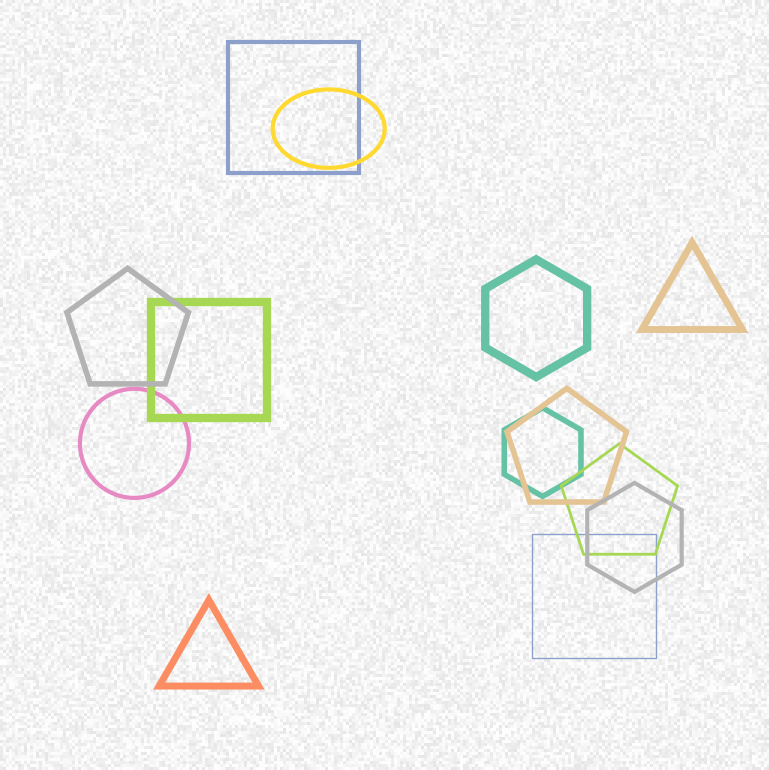[{"shape": "hexagon", "thickness": 3, "radius": 0.38, "center": [0.696, 0.587]}, {"shape": "hexagon", "thickness": 2, "radius": 0.29, "center": [0.705, 0.413]}, {"shape": "triangle", "thickness": 2.5, "radius": 0.37, "center": [0.271, 0.146]}, {"shape": "square", "thickness": 1.5, "radius": 0.43, "center": [0.381, 0.86]}, {"shape": "square", "thickness": 0.5, "radius": 0.4, "center": [0.771, 0.226]}, {"shape": "circle", "thickness": 1.5, "radius": 0.35, "center": [0.175, 0.424]}, {"shape": "pentagon", "thickness": 1, "radius": 0.4, "center": [0.804, 0.344]}, {"shape": "square", "thickness": 3, "radius": 0.38, "center": [0.272, 0.533]}, {"shape": "oval", "thickness": 1.5, "radius": 0.36, "center": [0.427, 0.833]}, {"shape": "triangle", "thickness": 2.5, "radius": 0.38, "center": [0.899, 0.61]}, {"shape": "pentagon", "thickness": 2, "radius": 0.41, "center": [0.736, 0.414]}, {"shape": "hexagon", "thickness": 1.5, "radius": 0.35, "center": [0.824, 0.302]}, {"shape": "pentagon", "thickness": 2, "radius": 0.41, "center": [0.166, 0.569]}]